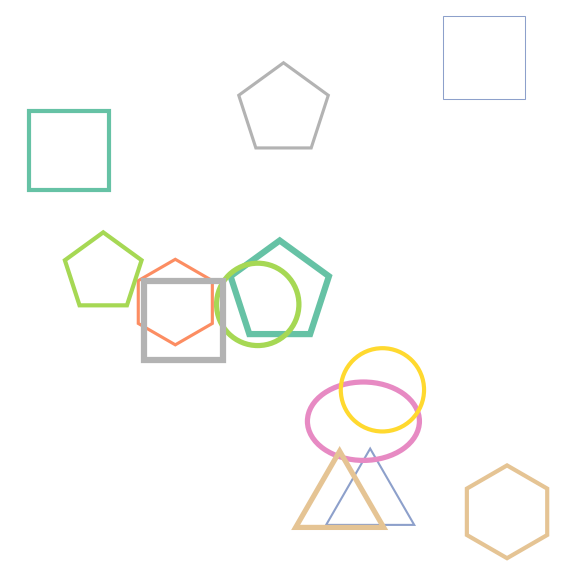[{"shape": "square", "thickness": 2, "radius": 0.35, "center": [0.12, 0.739]}, {"shape": "pentagon", "thickness": 3, "radius": 0.45, "center": [0.484, 0.493]}, {"shape": "hexagon", "thickness": 1.5, "radius": 0.37, "center": [0.304, 0.476]}, {"shape": "square", "thickness": 0.5, "radius": 0.36, "center": [0.838, 0.899]}, {"shape": "triangle", "thickness": 1, "radius": 0.44, "center": [0.641, 0.134]}, {"shape": "oval", "thickness": 2.5, "radius": 0.48, "center": [0.629, 0.27]}, {"shape": "pentagon", "thickness": 2, "radius": 0.35, "center": [0.179, 0.527]}, {"shape": "circle", "thickness": 2.5, "radius": 0.36, "center": [0.446, 0.472]}, {"shape": "circle", "thickness": 2, "radius": 0.36, "center": [0.662, 0.324]}, {"shape": "triangle", "thickness": 2.5, "radius": 0.44, "center": [0.588, 0.13]}, {"shape": "hexagon", "thickness": 2, "radius": 0.4, "center": [0.878, 0.113]}, {"shape": "square", "thickness": 3, "radius": 0.34, "center": [0.318, 0.444]}, {"shape": "pentagon", "thickness": 1.5, "radius": 0.41, "center": [0.491, 0.809]}]